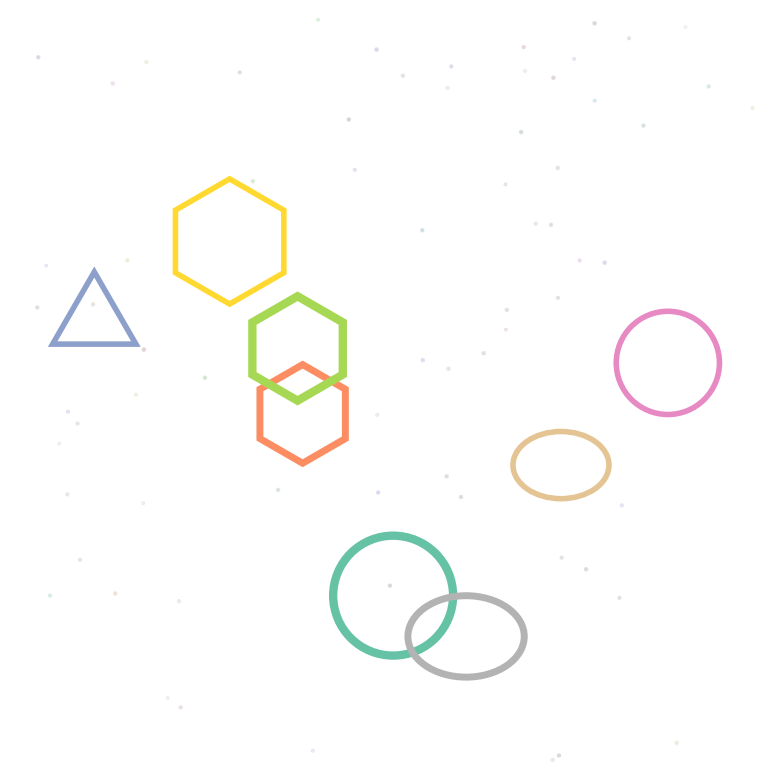[{"shape": "circle", "thickness": 3, "radius": 0.39, "center": [0.511, 0.226]}, {"shape": "hexagon", "thickness": 2.5, "radius": 0.32, "center": [0.393, 0.462]}, {"shape": "triangle", "thickness": 2, "radius": 0.31, "center": [0.122, 0.584]}, {"shape": "circle", "thickness": 2, "radius": 0.34, "center": [0.867, 0.529]}, {"shape": "hexagon", "thickness": 3, "radius": 0.34, "center": [0.386, 0.547]}, {"shape": "hexagon", "thickness": 2, "radius": 0.41, "center": [0.298, 0.686]}, {"shape": "oval", "thickness": 2, "radius": 0.31, "center": [0.729, 0.396]}, {"shape": "oval", "thickness": 2.5, "radius": 0.38, "center": [0.605, 0.173]}]